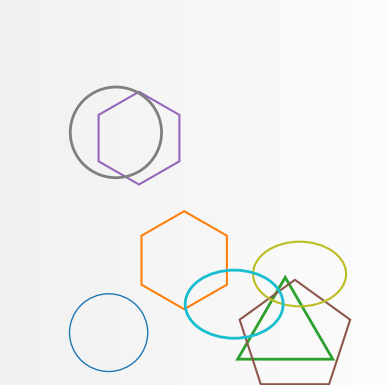[{"shape": "circle", "thickness": 1, "radius": 0.5, "center": [0.28, 0.136]}, {"shape": "hexagon", "thickness": 1.5, "radius": 0.64, "center": [0.475, 0.324]}, {"shape": "triangle", "thickness": 2, "radius": 0.71, "center": [0.736, 0.138]}, {"shape": "hexagon", "thickness": 1.5, "radius": 0.6, "center": [0.359, 0.641]}, {"shape": "pentagon", "thickness": 1.5, "radius": 0.75, "center": [0.761, 0.123]}, {"shape": "circle", "thickness": 2, "radius": 0.59, "center": [0.299, 0.656]}, {"shape": "oval", "thickness": 1.5, "radius": 0.6, "center": [0.773, 0.288]}, {"shape": "oval", "thickness": 2, "radius": 0.63, "center": [0.604, 0.21]}]